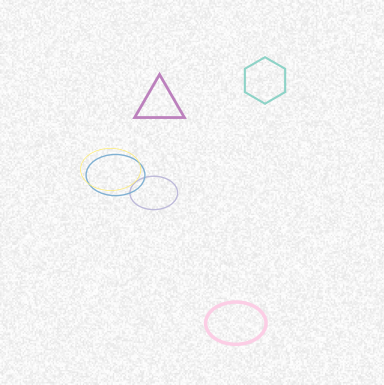[{"shape": "hexagon", "thickness": 1.5, "radius": 0.3, "center": [0.688, 0.791]}, {"shape": "oval", "thickness": 1, "radius": 0.31, "center": [0.399, 0.499]}, {"shape": "oval", "thickness": 1, "radius": 0.38, "center": [0.3, 0.545]}, {"shape": "oval", "thickness": 2.5, "radius": 0.39, "center": [0.613, 0.161]}, {"shape": "triangle", "thickness": 2, "radius": 0.37, "center": [0.414, 0.732]}, {"shape": "oval", "thickness": 0.5, "radius": 0.39, "center": [0.287, 0.56]}]